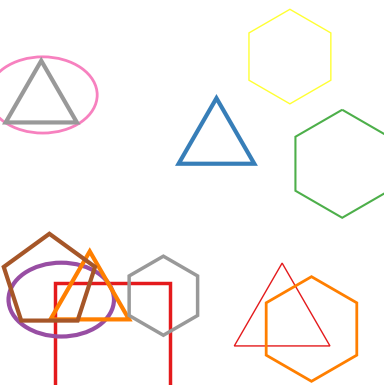[{"shape": "square", "thickness": 2.5, "radius": 0.75, "center": [0.292, 0.116]}, {"shape": "triangle", "thickness": 1, "radius": 0.72, "center": [0.733, 0.173]}, {"shape": "triangle", "thickness": 3, "radius": 0.57, "center": [0.562, 0.631]}, {"shape": "hexagon", "thickness": 1.5, "radius": 0.7, "center": [0.889, 0.575]}, {"shape": "oval", "thickness": 3, "radius": 0.68, "center": [0.159, 0.222]}, {"shape": "triangle", "thickness": 3, "radius": 0.59, "center": [0.233, 0.229]}, {"shape": "hexagon", "thickness": 2, "radius": 0.68, "center": [0.809, 0.145]}, {"shape": "hexagon", "thickness": 1, "radius": 0.61, "center": [0.753, 0.853]}, {"shape": "pentagon", "thickness": 3, "radius": 0.62, "center": [0.128, 0.268]}, {"shape": "oval", "thickness": 2, "radius": 0.71, "center": [0.111, 0.753]}, {"shape": "hexagon", "thickness": 2.5, "radius": 0.51, "center": [0.424, 0.232]}, {"shape": "triangle", "thickness": 3, "radius": 0.53, "center": [0.107, 0.735]}]